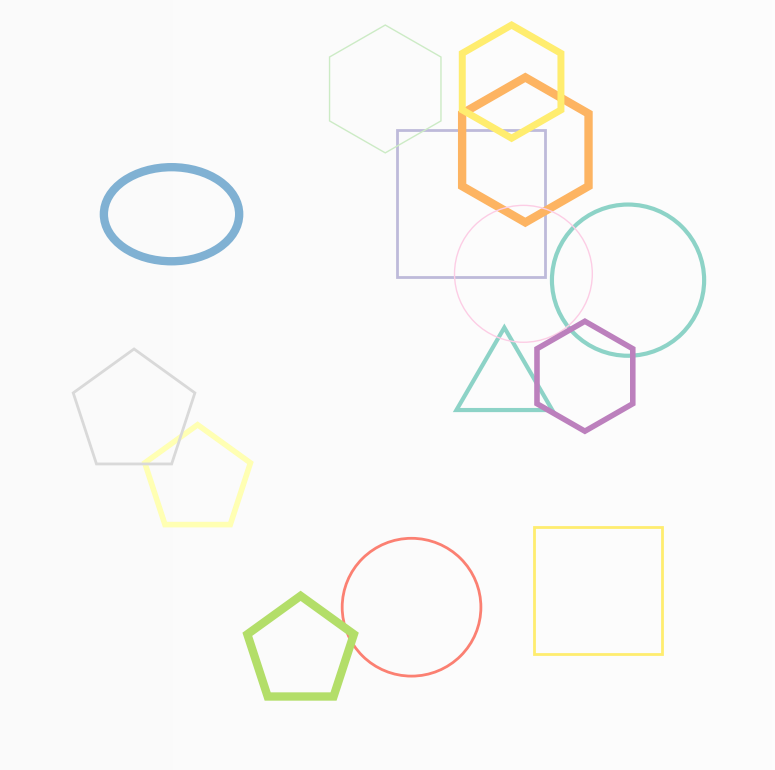[{"shape": "triangle", "thickness": 1.5, "radius": 0.36, "center": [0.651, 0.503]}, {"shape": "circle", "thickness": 1.5, "radius": 0.49, "center": [0.81, 0.636]}, {"shape": "pentagon", "thickness": 2, "radius": 0.36, "center": [0.255, 0.377]}, {"shape": "square", "thickness": 1, "radius": 0.48, "center": [0.608, 0.736]}, {"shape": "circle", "thickness": 1, "radius": 0.45, "center": [0.531, 0.211]}, {"shape": "oval", "thickness": 3, "radius": 0.44, "center": [0.221, 0.722]}, {"shape": "hexagon", "thickness": 3, "radius": 0.47, "center": [0.678, 0.805]}, {"shape": "pentagon", "thickness": 3, "radius": 0.36, "center": [0.388, 0.154]}, {"shape": "circle", "thickness": 0.5, "radius": 0.44, "center": [0.675, 0.644]}, {"shape": "pentagon", "thickness": 1, "radius": 0.41, "center": [0.173, 0.464]}, {"shape": "hexagon", "thickness": 2, "radius": 0.36, "center": [0.755, 0.511]}, {"shape": "hexagon", "thickness": 0.5, "radius": 0.42, "center": [0.497, 0.884]}, {"shape": "square", "thickness": 1, "radius": 0.41, "center": [0.772, 0.233]}, {"shape": "hexagon", "thickness": 2.5, "radius": 0.37, "center": [0.66, 0.894]}]